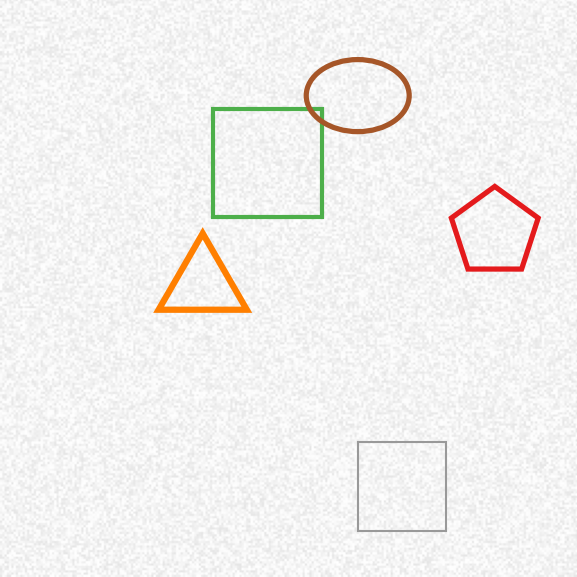[{"shape": "pentagon", "thickness": 2.5, "radius": 0.4, "center": [0.857, 0.597]}, {"shape": "square", "thickness": 2, "radius": 0.47, "center": [0.463, 0.717]}, {"shape": "triangle", "thickness": 3, "radius": 0.44, "center": [0.351, 0.507]}, {"shape": "oval", "thickness": 2.5, "radius": 0.45, "center": [0.619, 0.834]}, {"shape": "square", "thickness": 1, "radius": 0.38, "center": [0.696, 0.157]}]